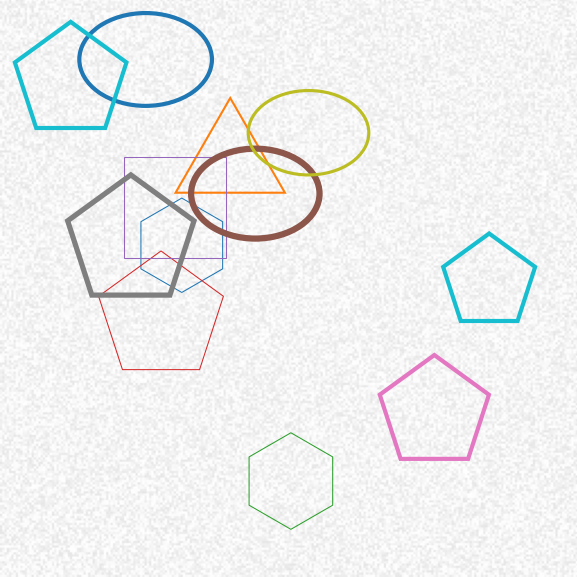[{"shape": "oval", "thickness": 2, "radius": 0.57, "center": [0.252, 0.896]}, {"shape": "hexagon", "thickness": 0.5, "radius": 0.41, "center": [0.315, 0.574]}, {"shape": "triangle", "thickness": 1, "radius": 0.55, "center": [0.399, 0.72]}, {"shape": "hexagon", "thickness": 0.5, "radius": 0.42, "center": [0.504, 0.166]}, {"shape": "pentagon", "thickness": 0.5, "radius": 0.57, "center": [0.279, 0.451]}, {"shape": "square", "thickness": 0.5, "radius": 0.44, "center": [0.303, 0.64]}, {"shape": "oval", "thickness": 3, "radius": 0.56, "center": [0.442, 0.664]}, {"shape": "pentagon", "thickness": 2, "radius": 0.5, "center": [0.752, 0.285]}, {"shape": "pentagon", "thickness": 2.5, "radius": 0.58, "center": [0.227, 0.581]}, {"shape": "oval", "thickness": 1.5, "radius": 0.52, "center": [0.534, 0.769]}, {"shape": "pentagon", "thickness": 2, "radius": 0.51, "center": [0.122, 0.86]}, {"shape": "pentagon", "thickness": 2, "radius": 0.42, "center": [0.847, 0.511]}]